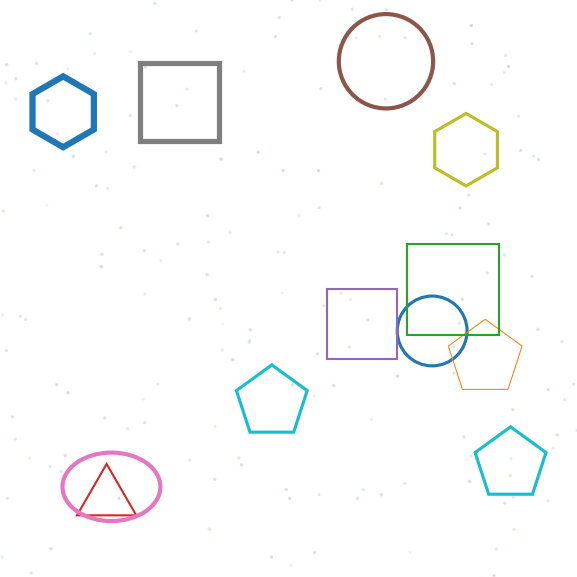[{"shape": "circle", "thickness": 1.5, "radius": 0.3, "center": [0.748, 0.426]}, {"shape": "hexagon", "thickness": 3, "radius": 0.31, "center": [0.109, 0.806]}, {"shape": "pentagon", "thickness": 0.5, "radius": 0.34, "center": [0.84, 0.379]}, {"shape": "square", "thickness": 1, "radius": 0.4, "center": [0.784, 0.497]}, {"shape": "triangle", "thickness": 1, "radius": 0.3, "center": [0.185, 0.136]}, {"shape": "square", "thickness": 1, "radius": 0.3, "center": [0.627, 0.438]}, {"shape": "circle", "thickness": 2, "radius": 0.41, "center": [0.668, 0.893]}, {"shape": "oval", "thickness": 2, "radius": 0.42, "center": [0.193, 0.156]}, {"shape": "square", "thickness": 2.5, "radius": 0.34, "center": [0.311, 0.822]}, {"shape": "hexagon", "thickness": 1.5, "radius": 0.31, "center": [0.807, 0.74]}, {"shape": "pentagon", "thickness": 1.5, "radius": 0.32, "center": [0.471, 0.303]}, {"shape": "pentagon", "thickness": 1.5, "radius": 0.32, "center": [0.884, 0.196]}]